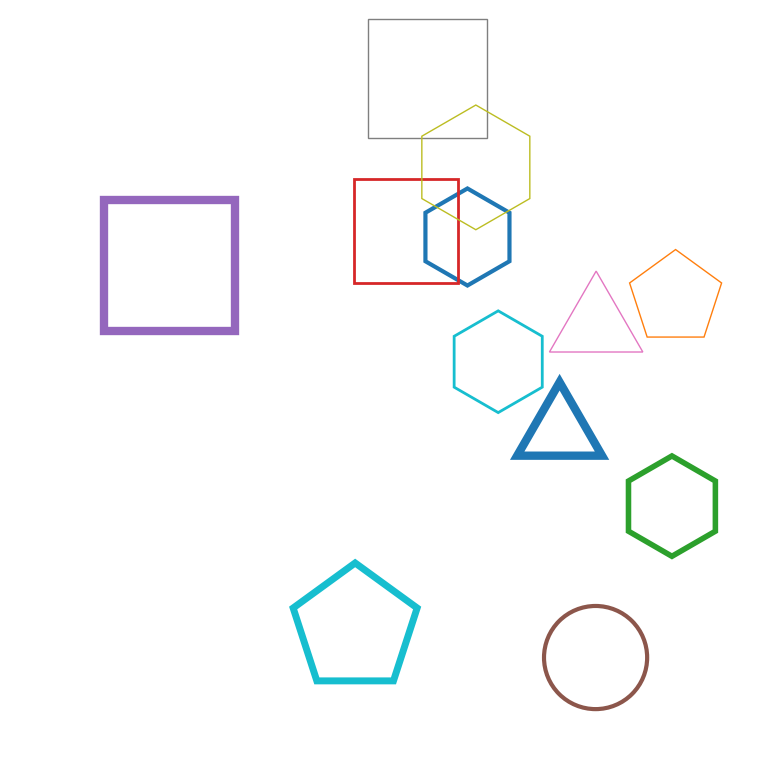[{"shape": "triangle", "thickness": 3, "radius": 0.32, "center": [0.727, 0.44]}, {"shape": "hexagon", "thickness": 1.5, "radius": 0.32, "center": [0.607, 0.692]}, {"shape": "pentagon", "thickness": 0.5, "radius": 0.31, "center": [0.877, 0.613]}, {"shape": "hexagon", "thickness": 2, "radius": 0.33, "center": [0.873, 0.343]}, {"shape": "square", "thickness": 1, "radius": 0.34, "center": [0.528, 0.7]}, {"shape": "square", "thickness": 3, "radius": 0.42, "center": [0.22, 0.655]}, {"shape": "circle", "thickness": 1.5, "radius": 0.33, "center": [0.773, 0.146]}, {"shape": "triangle", "thickness": 0.5, "radius": 0.35, "center": [0.774, 0.578]}, {"shape": "square", "thickness": 0.5, "radius": 0.39, "center": [0.555, 0.898]}, {"shape": "hexagon", "thickness": 0.5, "radius": 0.4, "center": [0.618, 0.783]}, {"shape": "pentagon", "thickness": 2.5, "radius": 0.42, "center": [0.461, 0.184]}, {"shape": "hexagon", "thickness": 1, "radius": 0.33, "center": [0.647, 0.53]}]